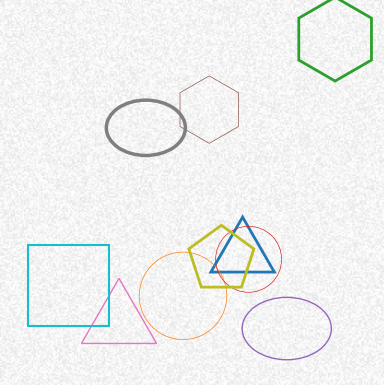[{"shape": "triangle", "thickness": 2, "radius": 0.48, "center": [0.63, 0.341]}, {"shape": "circle", "thickness": 0.5, "radius": 0.57, "center": [0.475, 0.232]}, {"shape": "hexagon", "thickness": 2, "radius": 0.54, "center": [0.87, 0.898]}, {"shape": "circle", "thickness": 0.5, "radius": 0.43, "center": [0.646, 0.327]}, {"shape": "oval", "thickness": 1, "radius": 0.58, "center": [0.745, 0.147]}, {"shape": "hexagon", "thickness": 0.5, "radius": 0.44, "center": [0.544, 0.715]}, {"shape": "triangle", "thickness": 1, "radius": 0.56, "center": [0.309, 0.164]}, {"shape": "oval", "thickness": 2.5, "radius": 0.51, "center": [0.379, 0.668]}, {"shape": "pentagon", "thickness": 2, "radius": 0.44, "center": [0.575, 0.326]}, {"shape": "square", "thickness": 1.5, "radius": 0.53, "center": [0.178, 0.258]}]